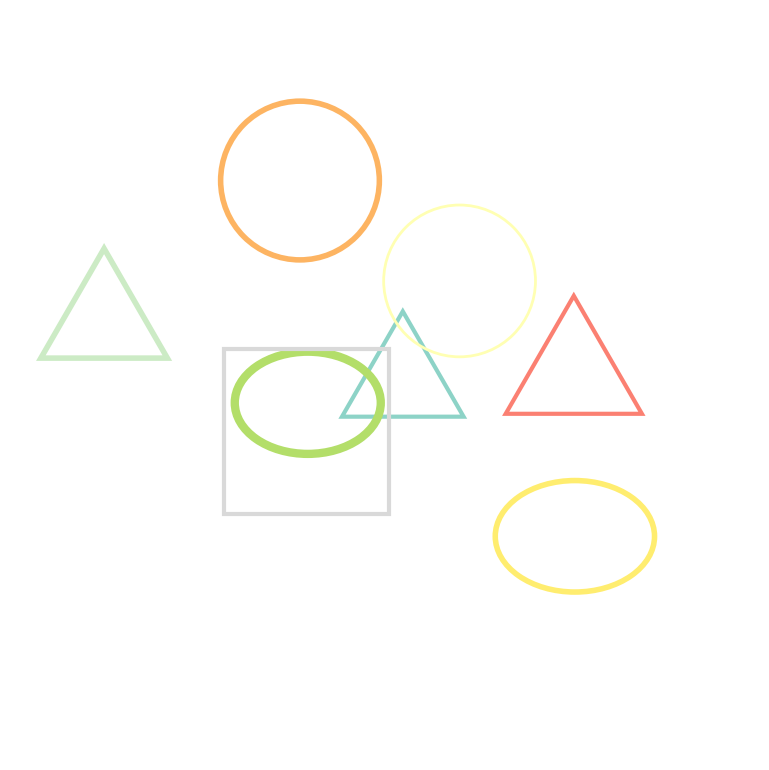[{"shape": "triangle", "thickness": 1.5, "radius": 0.46, "center": [0.523, 0.504]}, {"shape": "circle", "thickness": 1, "radius": 0.49, "center": [0.597, 0.635]}, {"shape": "triangle", "thickness": 1.5, "radius": 0.51, "center": [0.745, 0.514]}, {"shape": "circle", "thickness": 2, "radius": 0.52, "center": [0.39, 0.766]}, {"shape": "oval", "thickness": 3, "radius": 0.47, "center": [0.4, 0.477]}, {"shape": "square", "thickness": 1.5, "radius": 0.54, "center": [0.398, 0.44]}, {"shape": "triangle", "thickness": 2, "radius": 0.47, "center": [0.135, 0.582]}, {"shape": "oval", "thickness": 2, "radius": 0.52, "center": [0.747, 0.304]}]